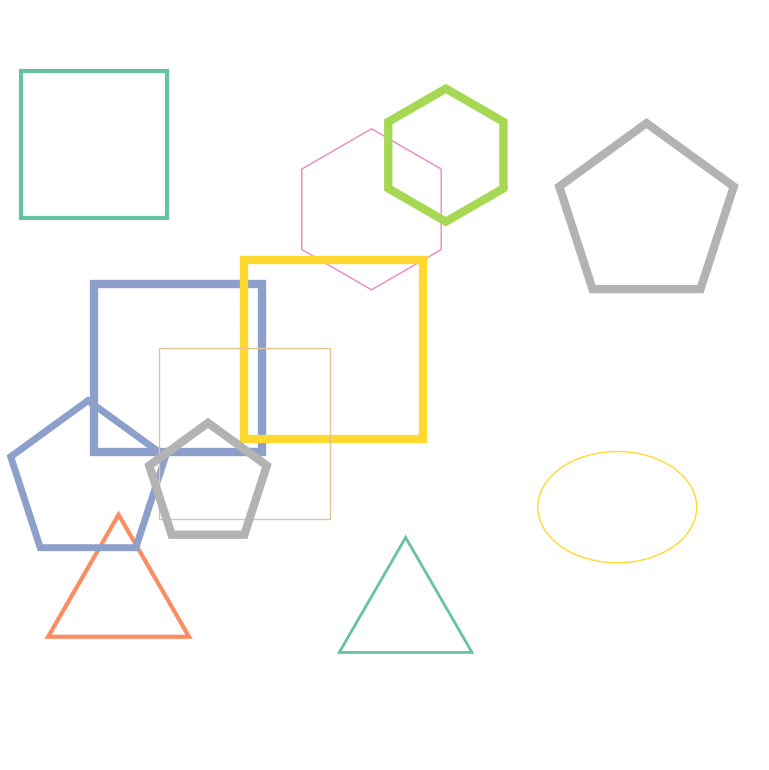[{"shape": "triangle", "thickness": 1, "radius": 0.5, "center": [0.527, 0.202]}, {"shape": "square", "thickness": 1.5, "radius": 0.47, "center": [0.122, 0.812]}, {"shape": "triangle", "thickness": 1.5, "radius": 0.53, "center": [0.154, 0.226]}, {"shape": "pentagon", "thickness": 2.5, "radius": 0.53, "center": [0.114, 0.374]}, {"shape": "square", "thickness": 3, "radius": 0.55, "center": [0.231, 0.522]}, {"shape": "hexagon", "thickness": 0.5, "radius": 0.52, "center": [0.482, 0.728]}, {"shape": "hexagon", "thickness": 3, "radius": 0.43, "center": [0.579, 0.799]}, {"shape": "oval", "thickness": 0.5, "radius": 0.52, "center": [0.802, 0.341]}, {"shape": "square", "thickness": 3, "radius": 0.58, "center": [0.433, 0.546]}, {"shape": "square", "thickness": 0.5, "radius": 0.55, "center": [0.318, 0.437]}, {"shape": "pentagon", "thickness": 3, "radius": 0.4, "center": [0.27, 0.371]}, {"shape": "pentagon", "thickness": 3, "radius": 0.6, "center": [0.84, 0.721]}]